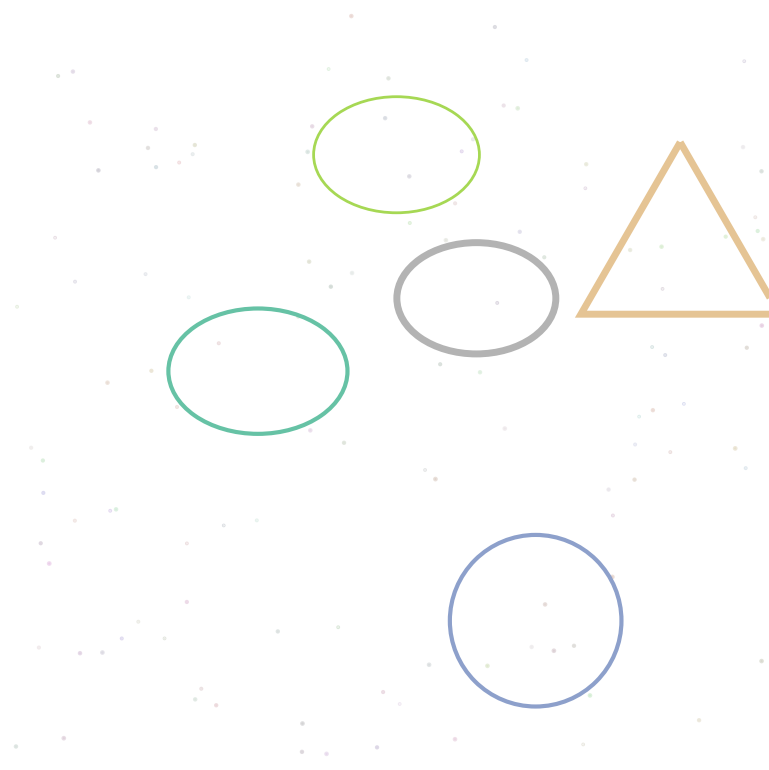[{"shape": "oval", "thickness": 1.5, "radius": 0.58, "center": [0.335, 0.518]}, {"shape": "circle", "thickness": 1.5, "radius": 0.56, "center": [0.696, 0.194]}, {"shape": "oval", "thickness": 1, "radius": 0.54, "center": [0.515, 0.799]}, {"shape": "triangle", "thickness": 2.5, "radius": 0.74, "center": [0.883, 0.666]}, {"shape": "oval", "thickness": 2.5, "radius": 0.52, "center": [0.619, 0.613]}]